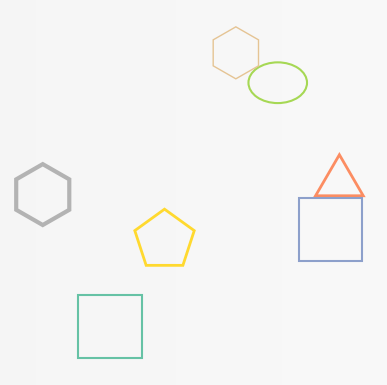[{"shape": "square", "thickness": 1.5, "radius": 0.41, "center": [0.284, 0.151]}, {"shape": "triangle", "thickness": 2, "radius": 0.36, "center": [0.876, 0.527]}, {"shape": "square", "thickness": 1.5, "radius": 0.4, "center": [0.852, 0.404]}, {"shape": "oval", "thickness": 1.5, "radius": 0.38, "center": [0.717, 0.785]}, {"shape": "pentagon", "thickness": 2, "radius": 0.4, "center": [0.425, 0.376]}, {"shape": "hexagon", "thickness": 1, "radius": 0.34, "center": [0.609, 0.863]}, {"shape": "hexagon", "thickness": 3, "radius": 0.4, "center": [0.11, 0.495]}]